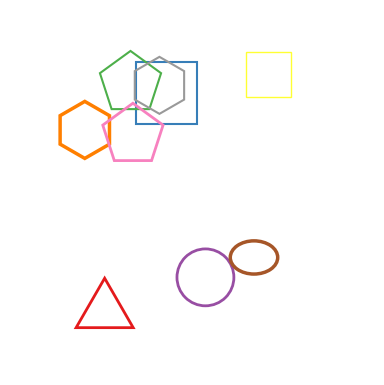[{"shape": "triangle", "thickness": 2, "radius": 0.43, "center": [0.272, 0.192]}, {"shape": "square", "thickness": 1.5, "radius": 0.4, "center": [0.432, 0.758]}, {"shape": "pentagon", "thickness": 1.5, "radius": 0.42, "center": [0.339, 0.784]}, {"shape": "circle", "thickness": 2, "radius": 0.37, "center": [0.534, 0.28]}, {"shape": "hexagon", "thickness": 2.5, "radius": 0.37, "center": [0.22, 0.663]}, {"shape": "square", "thickness": 1, "radius": 0.29, "center": [0.698, 0.806]}, {"shape": "oval", "thickness": 2.5, "radius": 0.31, "center": [0.66, 0.331]}, {"shape": "pentagon", "thickness": 2, "radius": 0.41, "center": [0.345, 0.65]}, {"shape": "hexagon", "thickness": 1.5, "radius": 0.37, "center": [0.414, 0.778]}]